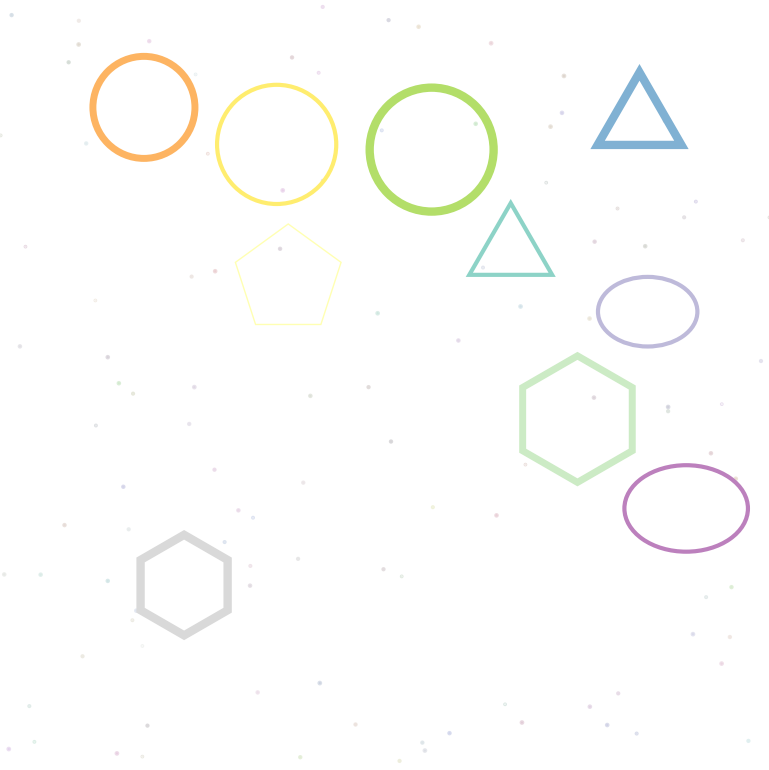[{"shape": "triangle", "thickness": 1.5, "radius": 0.31, "center": [0.663, 0.674]}, {"shape": "pentagon", "thickness": 0.5, "radius": 0.36, "center": [0.374, 0.637]}, {"shape": "oval", "thickness": 1.5, "radius": 0.32, "center": [0.841, 0.595]}, {"shape": "triangle", "thickness": 3, "radius": 0.31, "center": [0.831, 0.843]}, {"shape": "circle", "thickness": 2.5, "radius": 0.33, "center": [0.187, 0.861]}, {"shape": "circle", "thickness": 3, "radius": 0.4, "center": [0.561, 0.806]}, {"shape": "hexagon", "thickness": 3, "radius": 0.33, "center": [0.239, 0.24]}, {"shape": "oval", "thickness": 1.5, "radius": 0.4, "center": [0.891, 0.34]}, {"shape": "hexagon", "thickness": 2.5, "radius": 0.41, "center": [0.75, 0.456]}, {"shape": "circle", "thickness": 1.5, "radius": 0.39, "center": [0.359, 0.812]}]